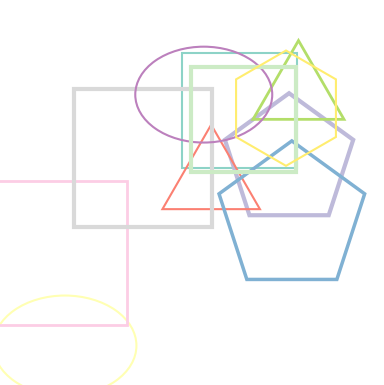[{"shape": "square", "thickness": 1.5, "radius": 0.75, "center": [0.622, 0.714]}, {"shape": "oval", "thickness": 1.5, "radius": 0.93, "center": [0.169, 0.102]}, {"shape": "pentagon", "thickness": 3, "radius": 0.88, "center": [0.751, 0.583]}, {"shape": "triangle", "thickness": 1.5, "radius": 0.73, "center": [0.549, 0.53]}, {"shape": "pentagon", "thickness": 2.5, "radius": 0.99, "center": [0.758, 0.435]}, {"shape": "triangle", "thickness": 2, "radius": 0.68, "center": [0.775, 0.758]}, {"shape": "square", "thickness": 2, "radius": 0.94, "center": [0.143, 0.343]}, {"shape": "square", "thickness": 3, "radius": 0.9, "center": [0.371, 0.59]}, {"shape": "oval", "thickness": 1.5, "radius": 0.89, "center": [0.529, 0.754]}, {"shape": "square", "thickness": 3, "radius": 0.68, "center": [0.632, 0.691]}, {"shape": "hexagon", "thickness": 1.5, "radius": 0.75, "center": [0.743, 0.719]}]